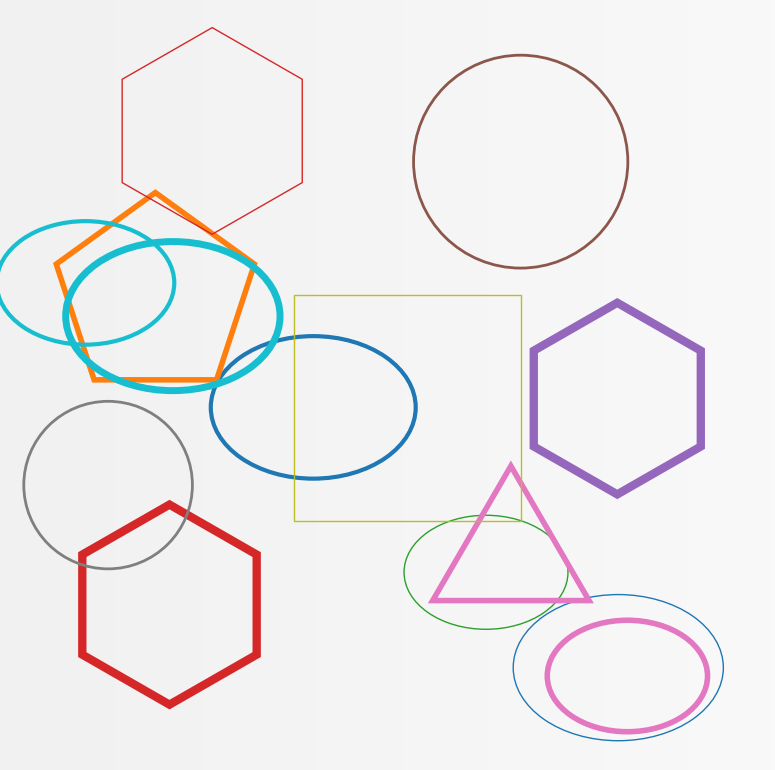[{"shape": "oval", "thickness": 0.5, "radius": 0.68, "center": [0.798, 0.133]}, {"shape": "oval", "thickness": 1.5, "radius": 0.66, "center": [0.404, 0.471]}, {"shape": "pentagon", "thickness": 2, "radius": 0.67, "center": [0.2, 0.615]}, {"shape": "oval", "thickness": 0.5, "radius": 0.53, "center": [0.627, 0.257]}, {"shape": "hexagon", "thickness": 0.5, "radius": 0.67, "center": [0.274, 0.83]}, {"shape": "hexagon", "thickness": 3, "radius": 0.65, "center": [0.219, 0.215]}, {"shape": "hexagon", "thickness": 3, "radius": 0.62, "center": [0.796, 0.482]}, {"shape": "circle", "thickness": 1, "radius": 0.69, "center": [0.672, 0.79]}, {"shape": "oval", "thickness": 2, "radius": 0.52, "center": [0.81, 0.122]}, {"shape": "triangle", "thickness": 2, "radius": 0.58, "center": [0.659, 0.278]}, {"shape": "circle", "thickness": 1, "radius": 0.54, "center": [0.139, 0.37]}, {"shape": "square", "thickness": 0.5, "radius": 0.73, "center": [0.526, 0.47]}, {"shape": "oval", "thickness": 1.5, "radius": 0.57, "center": [0.11, 0.633]}, {"shape": "oval", "thickness": 2.5, "radius": 0.69, "center": [0.223, 0.589]}]